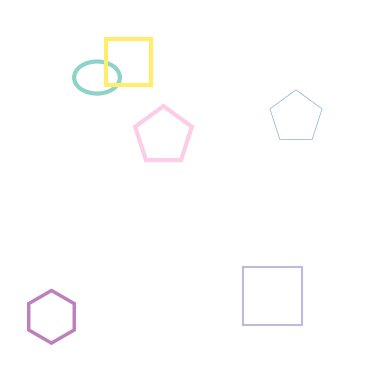[{"shape": "oval", "thickness": 3, "radius": 0.3, "center": [0.252, 0.799]}, {"shape": "square", "thickness": 1.5, "radius": 0.38, "center": [0.708, 0.231]}, {"shape": "pentagon", "thickness": 0.5, "radius": 0.36, "center": [0.769, 0.695]}, {"shape": "pentagon", "thickness": 3, "radius": 0.39, "center": [0.425, 0.647]}, {"shape": "hexagon", "thickness": 2.5, "radius": 0.34, "center": [0.134, 0.177]}, {"shape": "square", "thickness": 3, "radius": 0.3, "center": [0.333, 0.839]}]